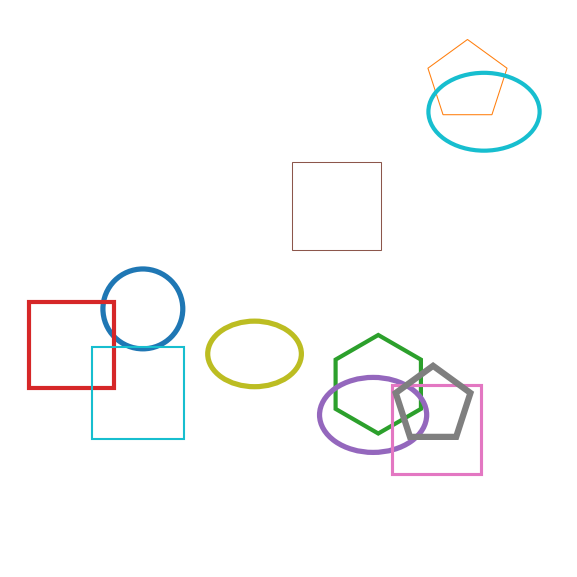[{"shape": "circle", "thickness": 2.5, "radius": 0.35, "center": [0.247, 0.464]}, {"shape": "pentagon", "thickness": 0.5, "radius": 0.36, "center": [0.809, 0.859]}, {"shape": "hexagon", "thickness": 2, "radius": 0.43, "center": [0.655, 0.334]}, {"shape": "square", "thickness": 2, "radius": 0.37, "center": [0.124, 0.402]}, {"shape": "oval", "thickness": 2.5, "radius": 0.46, "center": [0.646, 0.281]}, {"shape": "square", "thickness": 0.5, "radius": 0.38, "center": [0.583, 0.642]}, {"shape": "square", "thickness": 1.5, "radius": 0.39, "center": [0.756, 0.255]}, {"shape": "pentagon", "thickness": 3, "radius": 0.34, "center": [0.75, 0.298]}, {"shape": "oval", "thickness": 2.5, "radius": 0.41, "center": [0.441, 0.386]}, {"shape": "square", "thickness": 1, "radius": 0.4, "center": [0.238, 0.319]}, {"shape": "oval", "thickness": 2, "radius": 0.48, "center": [0.838, 0.806]}]